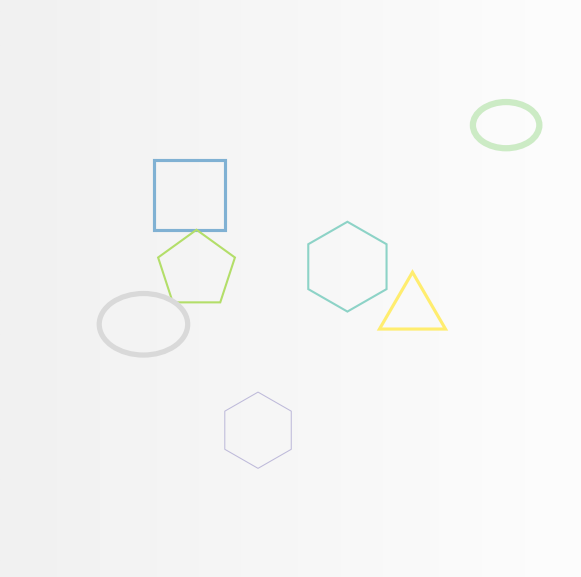[{"shape": "hexagon", "thickness": 1, "radius": 0.39, "center": [0.598, 0.537]}, {"shape": "hexagon", "thickness": 0.5, "radius": 0.33, "center": [0.444, 0.254]}, {"shape": "square", "thickness": 1.5, "radius": 0.3, "center": [0.326, 0.662]}, {"shape": "pentagon", "thickness": 1, "radius": 0.35, "center": [0.338, 0.532]}, {"shape": "oval", "thickness": 2.5, "radius": 0.38, "center": [0.247, 0.438]}, {"shape": "oval", "thickness": 3, "radius": 0.29, "center": [0.871, 0.782]}, {"shape": "triangle", "thickness": 1.5, "radius": 0.33, "center": [0.71, 0.462]}]